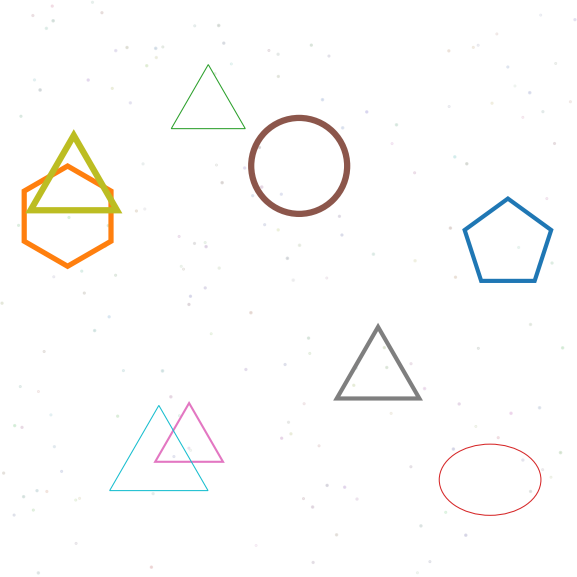[{"shape": "pentagon", "thickness": 2, "radius": 0.39, "center": [0.879, 0.576]}, {"shape": "hexagon", "thickness": 2.5, "radius": 0.43, "center": [0.117, 0.625]}, {"shape": "triangle", "thickness": 0.5, "radius": 0.37, "center": [0.361, 0.813]}, {"shape": "oval", "thickness": 0.5, "radius": 0.44, "center": [0.849, 0.168]}, {"shape": "circle", "thickness": 3, "radius": 0.42, "center": [0.518, 0.712]}, {"shape": "triangle", "thickness": 1, "radius": 0.34, "center": [0.327, 0.233]}, {"shape": "triangle", "thickness": 2, "radius": 0.41, "center": [0.655, 0.35]}, {"shape": "triangle", "thickness": 3, "radius": 0.43, "center": [0.128, 0.678]}, {"shape": "triangle", "thickness": 0.5, "radius": 0.49, "center": [0.275, 0.199]}]